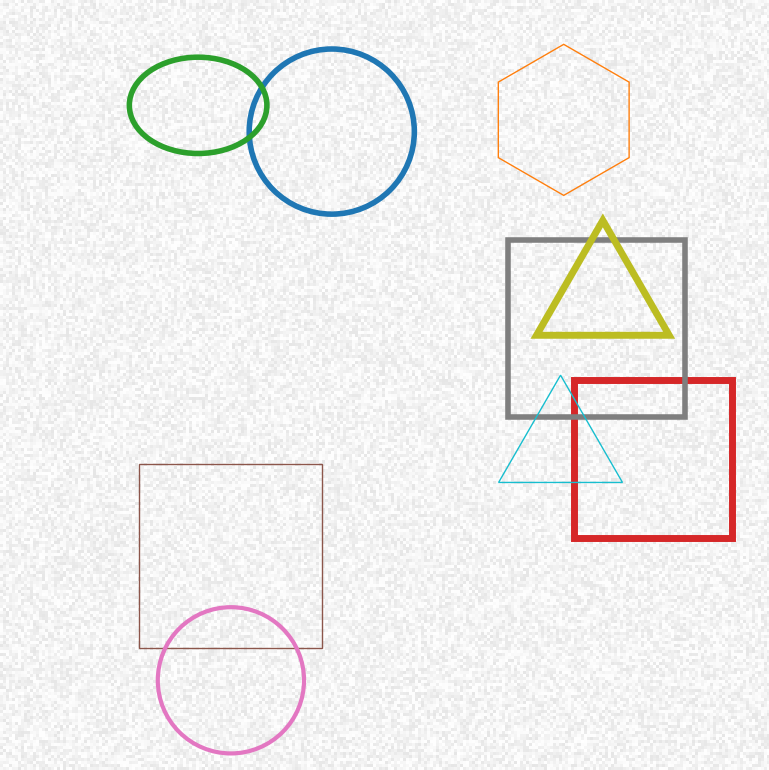[{"shape": "circle", "thickness": 2, "radius": 0.54, "center": [0.431, 0.829]}, {"shape": "hexagon", "thickness": 0.5, "radius": 0.49, "center": [0.732, 0.844]}, {"shape": "oval", "thickness": 2, "radius": 0.45, "center": [0.257, 0.863]}, {"shape": "square", "thickness": 2.5, "radius": 0.51, "center": [0.848, 0.404]}, {"shape": "square", "thickness": 0.5, "radius": 0.6, "center": [0.299, 0.278]}, {"shape": "circle", "thickness": 1.5, "radius": 0.47, "center": [0.3, 0.116]}, {"shape": "square", "thickness": 2, "radius": 0.57, "center": [0.775, 0.573]}, {"shape": "triangle", "thickness": 2.5, "radius": 0.5, "center": [0.783, 0.614]}, {"shape": "triangle", "thickness": 0.5, "radius": 0.46, "center": [0.728, 0.42]}]